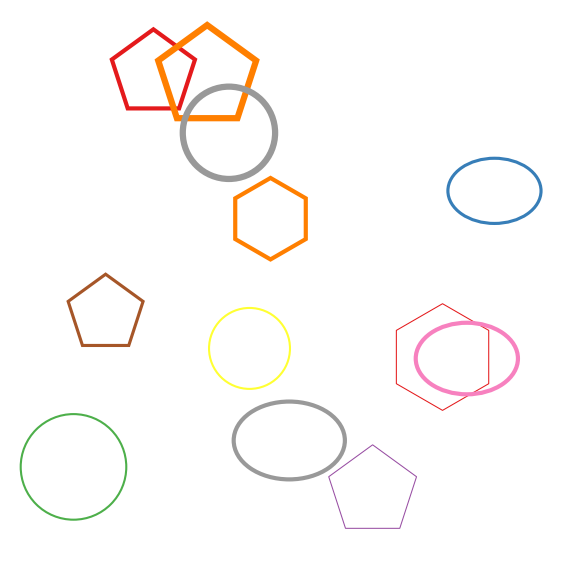[{"shape": "hexagon", "thickness": 0.5, "radius": 0.46, "center": [0.766, 0.381]}, {"shape": "pentagon", "thickness": 2, "radius": 0.38, "center": [0.266, 0.873]}, {"shape": "oval", "thickness": 1.5, "radius": 0.4, "center": [0.856, 0.669]}, {"shape": "circle", "thickness": 1, "radius": 0.46, "center": [0.127, 0.191]}, {"shape": "pentagon", "thickness": 0.5, "radius": 0.4, "center": [0.645, 0.149]}, {"shape": "pentagon", "thickness": 3, "radius": 0.45, "center": [0.359, 0.867]}, {"shape": "hexagon", "thickness": 2, "radius": 0.35, "center": [0.468, 0.62]}, {"shape": "circle", "thickness": 1, "radius": 0.35, "center": [0.432, 0.396]}, {"shape": "pentagon", "thickness": 1.5, "radius": 0.34, "center": [0.183, 0.456]}, {"shape": "oval", "thickness": 2, "radius": 0.44, "center": [0.808, 0.378]}, {"shape": "circle", "thickness": 3, "radius": 0.4, "center": [0.396, 0.769]}, {"shape": "oval", "thickness": 2, "radius": 0.48, "center": [0.501, 0.236]}]